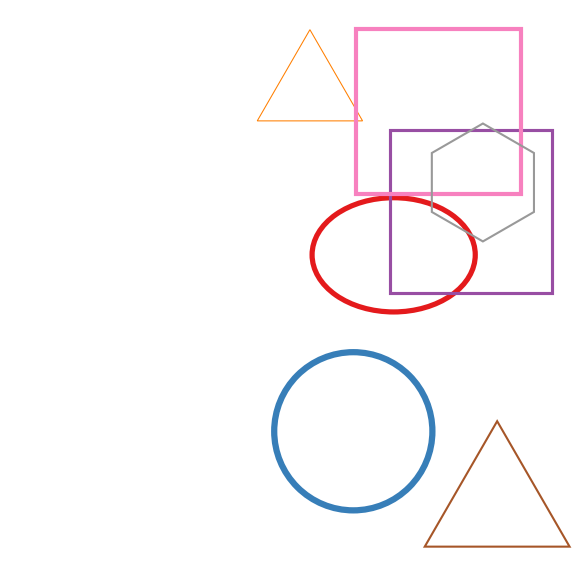[{"shape": "oval", "thickness": 2.5, "radius": 0.71, "center": [0.682, 0.558]}, {"shape": "circle", "thickness": 3, "radius": 0.68, "center": [0.612, 0.252]}, {"shape": "square", "thickness": 1.5, "radius": 0.7, "center": [0.815, 0.633]}, {"shape": "triangle", "thickness": 0.5, "radius": 0.53, "center": [0.537, 0.842]}, {"shape": "triangle", "thickness": 1, "radius": 0.72, "center": [0.861, 0.125]}, {"shape": "square", "thickness": 2, "radius": 0.72, "center": [0.759, 0.806]}, {"shape": "hexagon", "thickness": 1, "radius": 0.51, "center": [0.836, 0.683]}]